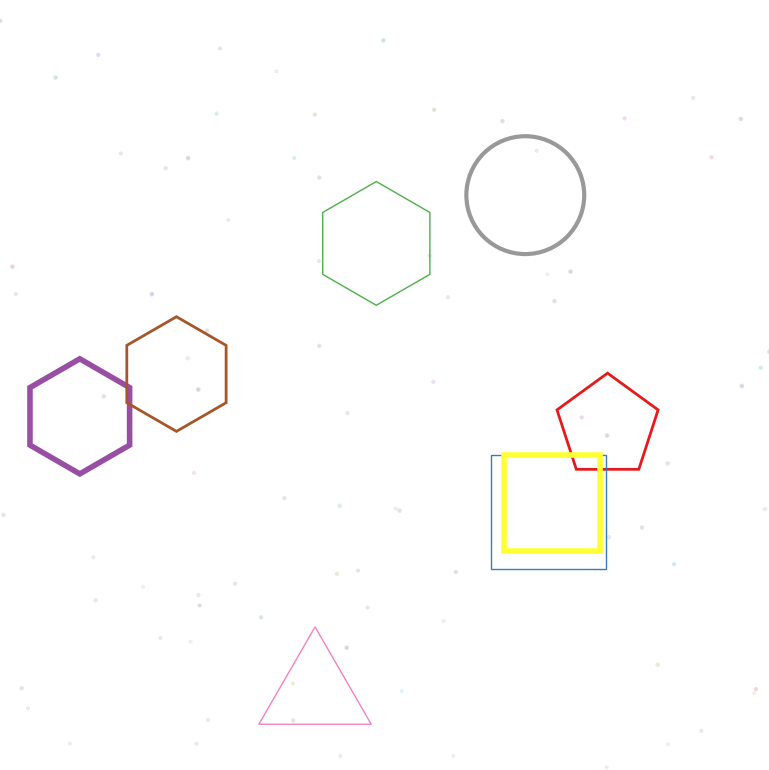[{"shape": "pentagon", "thickness": 1, "radius": 0.35, "center": [0.789, 0.446]}, {"shape": "square", "thickness": 0.5, "radius": 0.37, "center": [0.712, 0.335]}, {"shape": "hexagon", "thickness": 0.5, "radius": 0.4, "center": [0.489, 0.684]}, {"shape": "hexagon", "thickness": 2, "radius": 0.37, "center": [0.104, 0.459]}, {"shape": "square", "thickness": 2, "radius": 0.31, "center": [0.717, 0.347]}, {"shape": "hexagon", "thickness": 1, "radius": 0.37, "center": [0.229, 0.514]}, {"shape": "triangle", "thickness": 0.5, "radius": 0.42, "center": [0.409, 0.102]}, {"shape": "circle", "thickness": 1.5, "radius": 0.38, "center": [0.682, 0.747]}]